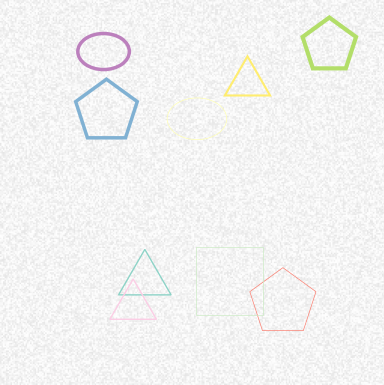[{"shape": "triangle", "thickness": 1, "radius": 0.39, "center": [0.376, 0.273]}, {"shape": "oval", "thickness": 0.5, "radius": 0.39, "center": [0.512, 0.691]}, {"shape": "pentagon", "thickness": 0.5, "radius": 0.45, "center": [0.735, 0.214]}, {"shape": "pentagon", "thickness": 2.5, "radius": 0.42, "center": [0.277, 0.71]}, {"shape": "pentagon", "thickness": 3, "radius": 0.37, "center": [0.855, 0.881]}, {"shape": "triangle", "thickness": 1, "radius": 0.35, "center": [0.346, 0.206]}, {"shape": "oval", "thickness": 2.5, "radius": 0.33, "center": [0.269, 0.866]}, {"shape": "square", "thickness": 0.5, "radius": 0.44, "center": [0.596, 0.27]}, {"shape": "triangle", "thickness": 1.5, "radius": 0.34, "center": [0.643, 0.786]}]